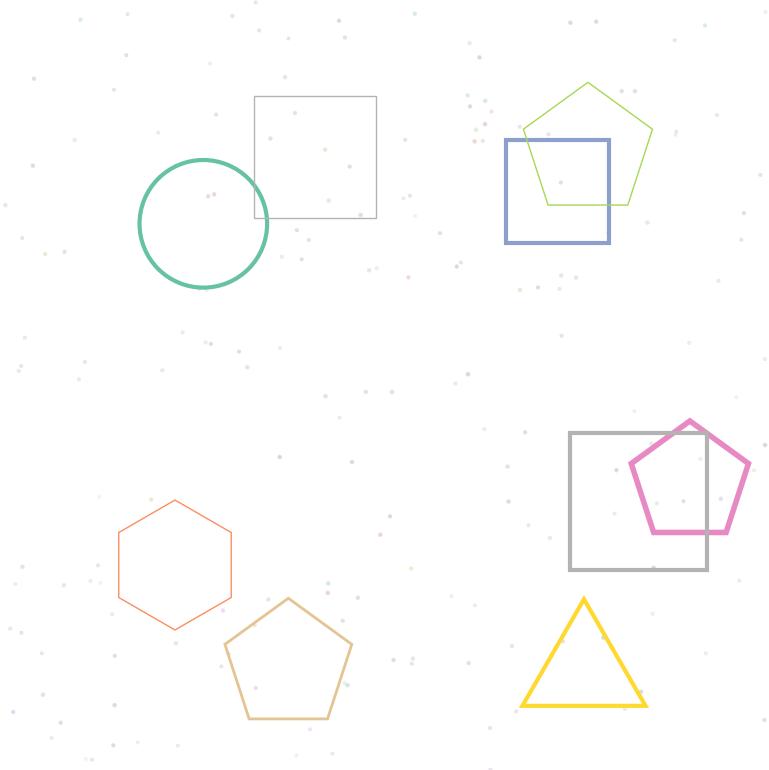[{"shape": "circle", "thickness": 1.5, "radius": 0.41, "center": [0.264, 0.709]}, {"shape": "hexagon", "thickness": 0.5, "radius": 0.42, "center": [0.227, 0.266]}, {"shape": "square", "thickness": 1.5, "radius": 0.34, "center": [0.724, 0.751]}, {"shape": "pentagon", "thickness": 2, "radius": 0.4, "center": [0.896, 0.373]}, {"shape": "pentagon", "thickness": 0.5, "radius": 0.44, "center": [0.764, 0.805]}, {"shape": "triangle", "thickness": 1.5, "radius": 0.46, "center": [0.758, 0.129]}, {"shape": "pentagon", "thickness": 1, "radius": 0.43, "center": [0.374, 0.136]}, {"shape": "square", "thickness": 0.5, "radius": 0.4, "center": [0.409, 0.796]}, {"shape": "square", "thickness": 1.5, "radius": 0.45, "center": [0.83, 0.349]}]